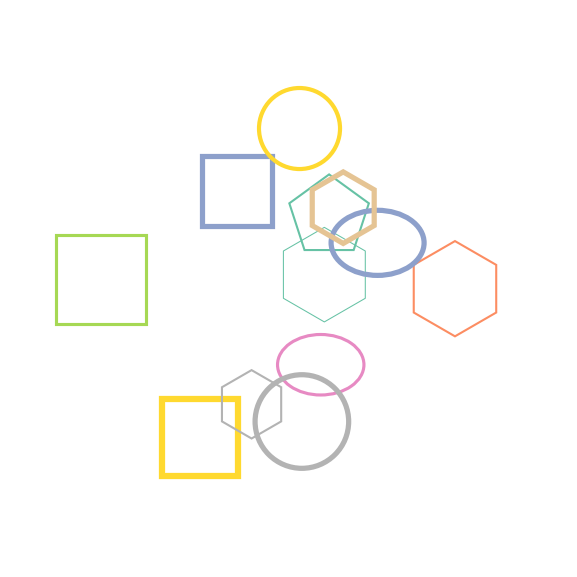[{"shape": "hexagon", "thickness": 0.5, "radius": 0.41, "center": [0.562, 0.524]}, {"shape": "pentagon", "thickness": 1, "radius": 0.36, "center": [0.57, 0.625]}, {"shape": "hexagon", "thickness": 1, "radius": 0.41, "center": [0.788, 0.499]}, {"shape": "oval", "thickness": 2.5, "radius": 0.4, "center": [0.654, 0.579]}, {"shape": "square", "thickness": 2.5, "radius": 0.3, "center": [0.411, 0.668]}, {"shape": "oval", "thickness": 1.5, "radius": 0.37, "center": [0.555, 0.368]}, {"shape": "square", "thickness": 1.5, "radius": 0.39, "center": [0.175, 0.515]}, {"shape": "circle", "thickness": 2, "radius": 0.35, "center": [0.519, 0.777]}, {"shape": "square", "thickness": 3, "radius": 0.33, "center": [0.346, 0.242]}, {"shape": "hexagon", "thickness": 2.5, "radius": 0.31, "center": [0.594, 0.64]}, {"shape": "hexagon", "thickness": 1, "radius": 0.3, "center": [0.436, 0.299]}, {"shape": "circle", "thickness": 2.5, "radius": 0.41, "center": [0.523, 0.269]}]